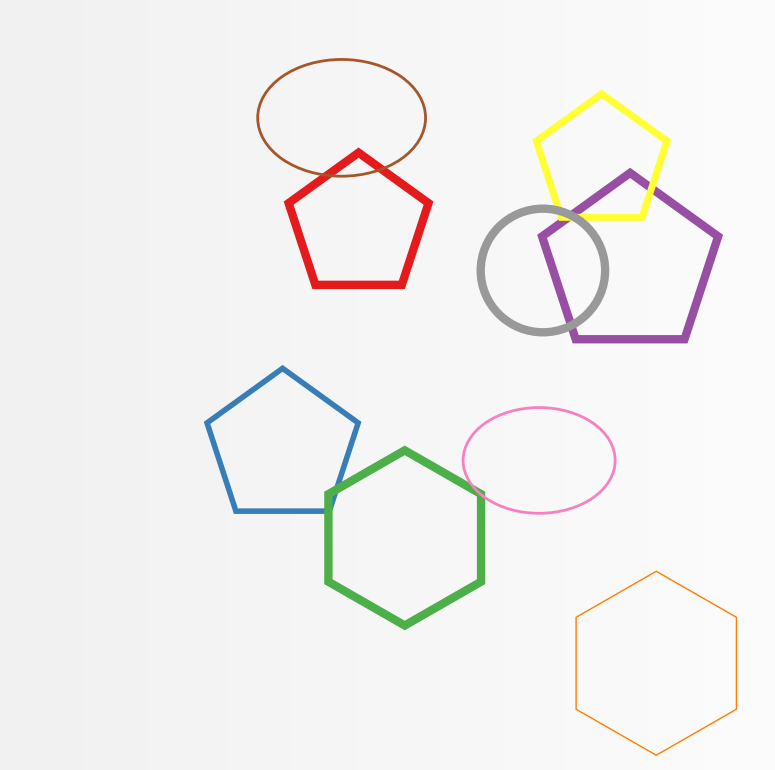[{"shape": "pentagon", "thickness": 3, "radius": 0.47, "center": [0.463, 0.707]}, {"shape": "pentagon", "thickness": 2, "radius": 0.51, "center": [0.365, 0.419]}, {"shape": "hexagon", "thickness": 3, "radius": 0.57, "center": [0.522, 0.301]}, {"shape": "pentagon", "thickness": 3, "radius": 0.6, "center": [0.813, 0.656]}, {"shape": "hexagon", "thickness": 0.5, "radius": 0.6, "center": [0.847, 0.139]}, {"shape": "pentagon", "thickness": 2.5, "radius": 0.44, "center": [0.776, 0.789]}, {"shape": "oval", "thickness": 1, "radius": 0.54, "center": [0.441, 0.847]}, {"shape": "oval", "thickness": 1, "radius": 0.49, "center": [0.696, 0.402]}, {"shape": "circle", "thickness": 3, "radius": 0.4, "center": [0.701, 0.649]}]